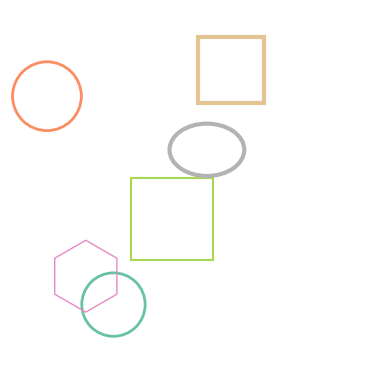[{"shape": "circle", "thickness": 2, "radius": 0.41, "center": [0.295, 0.209]}, {"shape": "circle", "thickness": 2, "radius": 0.45, "center": [0.122, 0.75]}, {"shape": "hexagon", "thickness": 1, "radius": 0.47, "center": [0.223, 0.283]}, {"shape": "square", "thickness": 1.5, "radius": 0.53, "center": [0.447, 0.432]}, {"shape": "square", "thickness": 3, "radius": 0.42, "center": [0.6, 0.818]}, {"shape": "oval", "thickness": 3, "radius": 0.49, "center": [0.537, 0.611]}]